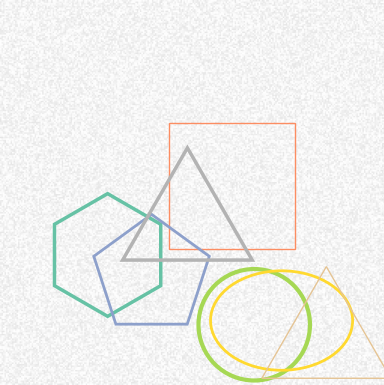[{"shape": "hexagon", "thickness": 2.5, "radius": 0.8, "center": [0.28, 0.338]}, {"shape": "square", "thickness": 1, "radius": 0.82, "center": [0.602, 0.517]}, {"shape": "pentagon", "thickness": 2, "radius": 0.79, "center": [0.394, 0.286]}, {"shape": "circle", "thickness": 3, "radius": 0.72, "center": [0.66, 0.156]}, {"shape": "oval", "thickness": 2, "radius": 0.92, "center": [0.731, 0.167]}, {"shape": "triangle", "thickness": 1, "radius": 0.97, "center": [0.848, 0.114]}, {"shape": "triangle", "thickness": 2.5, "radius": 0.97, "center": [0.487, 0.422]}]